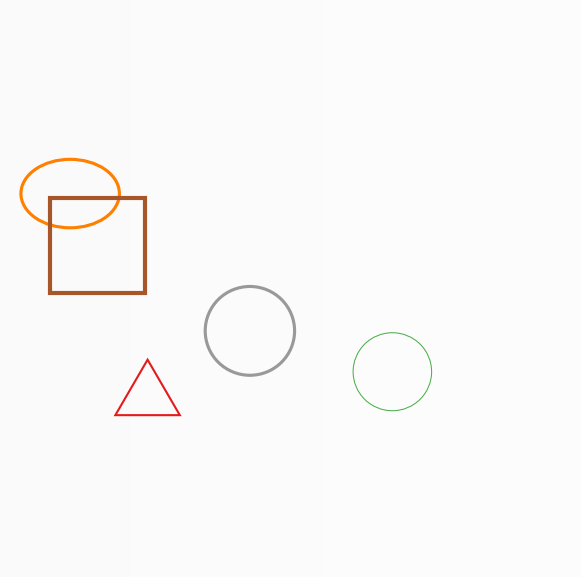[{"shape": "triangle", "thickness": 1, "radius": 0.32, "center": [0.254, 0.312]}, {"shape": "circle", "thickness": 0.5, "radius": 0.34, "center": [0.675, 0.355]}, {"shape": "oval", "thickness": 1.5, "radius": 0.42, "center": [0.121, 0.664]}, {"shape": "square", "thickness": 2, "radius": 0.41, "center": [0.168, 0.574]}, {"shape": "circle", "thickness": 1.5, "radius": 0.38, "center": [0.43, 0.426]}]